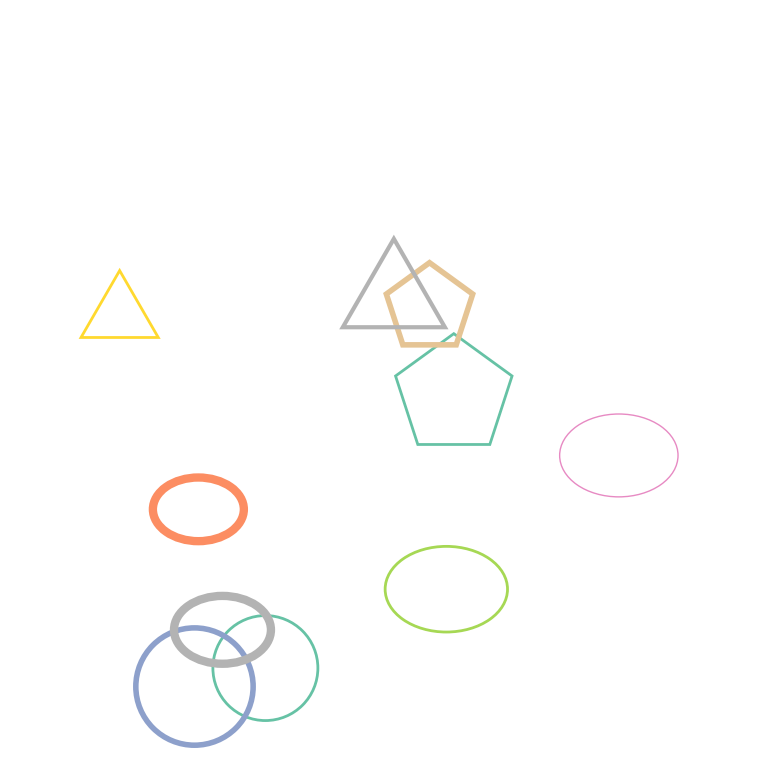[{"shape": "pentagon", "thickness": 1, "radius": 0.4, "center": [0.589, 0.487]}, {"shape": "circle", "thickness": 1, "radius": 0.34, "center": [0.345, 0.132]}, {"shape": "oval", "thickness": 3, "radius": 0.3, "center": [0.258, 0.339]}, {"shape": "circle", "thickness": 2, "radius": 0.38, "center": [0.253, 0.108]}, {"shape": "oval", "thickness": 0.5, "radius": 0.38, "center": [0.804, 0.409]}, {"shape": "oval", "thickness": 1, "radius": 0.4, "center": [0.58, 0.235]}, {"shape": "triangle", "thickness": 1, "radius": 0.29, "center": [0.155, 0.591]}, {"shape": "pentagon", "thickness": 2, "radius": 0.29, "center": [0.558, 0.6]}, {"shape": "oval", "thickness": 3, "radius": 0.31, "center": [0.289, 0.182]}, {"shape": "triangle", "thickness": 1.5, "radius": 0.38, "center": [0.511, 0.613]}]